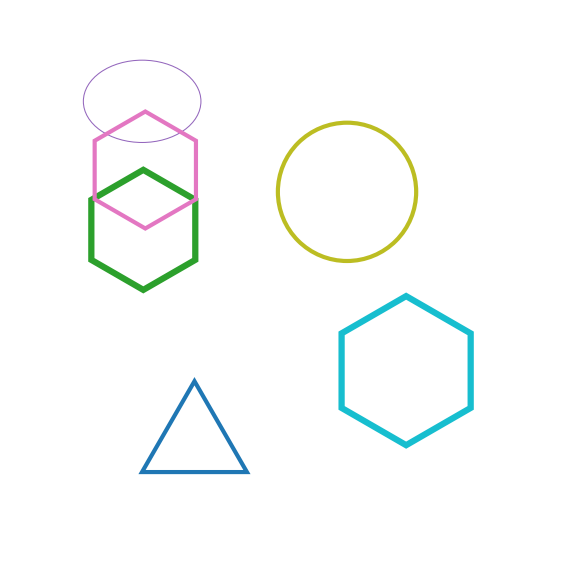[{"shape": "triangle", "thickness": 2, "radius": 0.52, "center": [0.337, 0.234]}, {"shape": "hexagon", "thickness": 3, "radius": 0.52, "center": [0.248, 0.601]}, {"shape": "oval", "thickness": 0.5, "radius": 0.51, "center": [0.246, 0.824]}, {"shape": "hexagon", "thickness": 2, "radius": 0.51, "center": [0.252, 0.705]}, {"shape": "circle", "thickness": 2, "radius": 0.6, "center": [0.601, 0.667]}, {"shape": "hexagon", "thickness": 3, "radius": 0.65, "center": [0.703, 0.357]}]